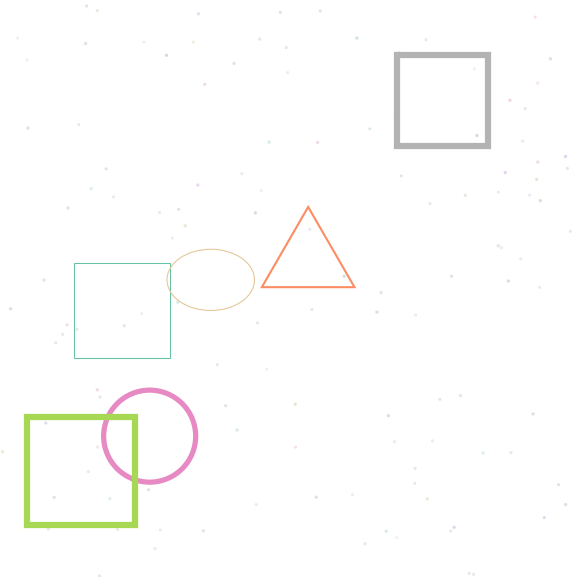[{"shape": "square", "thickness": 0.5, "radius": 0.41, "center": [0.211, 0.461]}, {"shape": "triangle", "thickness": 1, "radius": 0.46, "center": [0.534, 0.548]}, {"shape": "circle", "thickness": 2.5, "radius": 0.4, "center": [0.259, 0.244]}, {"shape": "square", "thickness": 3, "radius": 0.47, "center": [0.141, 0.184]}, {"shape": "oval", "thickness": 0.5, "radius": 0.38, "center": [0.365, 0.515]}, {"shape": "square", "thickness": 3, "radius": 0.4, "center": [0.766, 0.825]}]